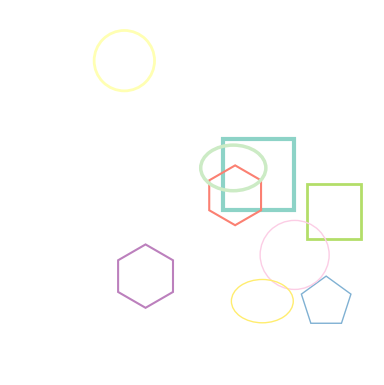[{"shape": "square", "thickness": 3, "radius": 0.46, "center": [0.672, 0.547]}, {"shape": "circle", "thickness": 2, "radius": 0.39, "center": [0.323, 0.842]}, {"shape": "hexagon", "thickness": 1.5, "radius": 0.39, "center": [0.611, 0.493]}, {"shape": "pentagon", "thickness": 1, "radius": 0.34, "center": [0.847, 0.215]}, {"shape": "square", "thickness": 2, "radius": 0.35, "center": [0.868, 0.45]}, {"shape": "circle", "thickness": 1, "radius": 0.45, "center": [0.765, 0.338]}, {"shape": "hexagon", "thickness": 1.5, "radius": 0.41, "center": [0.378, 0.283]}, {"shape": "oval", "thickness": 2.5, "radius": 0.42, "center": [0.606, 0.564]}, {"shape": "oval", "thickness": 1, "radius": 0.4, "center": [0.681, 0.218]}]